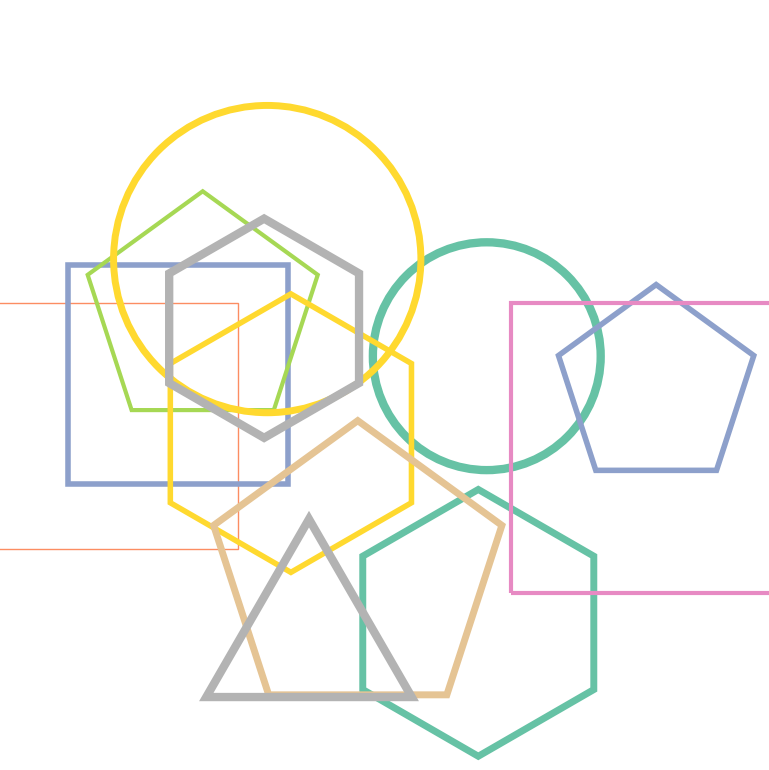[{"shape": "circle", "thickness": 3, "radius": 0.74, "center": [0.632, 0.537]}, {"shape": "hexagon", "thickness": 2.5, "radius": 0.87, "center": [0.621, 0.191]}, {"shape": "square", "thickness": 0.5, "radius": 0.8, "center": [0.149, 0.446]}, {"shape": "square", "thickness": 2, "radius": 0.71, "center": [0.231, 0.513]}, {"shape": "pentagon", "thickness": 2, "radius": 0.67, "center": [0.852, 0.497]}, {"shape": "square", "thickness": 1.5, "radius": 0.94, "center": [0.852, 0.418]}, {"shape": "pentagon", "thickness": 1.5, "radius": 0.79, "center": [0.263, 0.595]}, {"shape": "hexagon", "thickness": 2, "radius": 0.9, "center": [0.378, 0.437]}, {"shape": "circle", "thickness": 2.5, "radius": 1.0, "center": [0.347, 0.664]}, {"shape": "pentagon", "thickness": 2.5, "radius": 0.98, "center": [0.465, 0.257]}, {"shape": "triangle", "thickness": 3, "radius": 0.77, "center": [0.401, 0.172]}, {"shape": "hexagon", "thickness": 3, "radius": 0.71, "center": [0.343, 0.574]}]